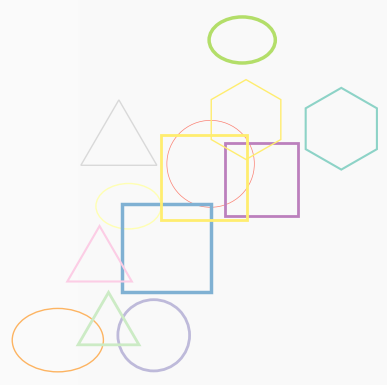[{"shape": "hexagon", "thickness": 1.5, "radius": 0.53, "center": [0.881, 0.666]}, {"shape": "oval", "thickness": 1, "radius": 0.42, "center": [0.332, 0.464]}, {"shape": "circle", "thickness": 2, "radius": 0.46, "center": [0.397, 0.129]}, {"shape": "circle", "thickness": 0.5, "radius": 0.56, "center": [0.543, 0.574]}, {"shape": "square", "thickness": 2.5, "radius": 0.57, "center": [0.43, 0.355]}, {"shape": "oval", "thickness": 1, "radius": 0.59, "center": [0.149, 0.117]}, {"shape": "oval", "thickness": 2.5, "radius": 0.43, "center": [0.625, 0.896]}, {"shape": "triangle", "thickness": 1.5, "radius": 0.48, "center": [0.257, 0.317]}, {"shape": "triangle", "thickness": 1, "radius": 0.57, "center": [0.307, 0.627]}, {"shape": "square", "thickness": 2, "radius": 0.47, "center": [0.674, 0.535]}, {"shape": "triangle", "thickness": 2, "radius": 0.45, "center": [0.28, 0.15]}, {"shape": "hexagon", "thickness": 1, "radius": 0.52, "center": [0.635, 0.689]}, {"shape": "square", "thickness": 2, "radius": 0.55, "center": [0.526, 0.539]}]